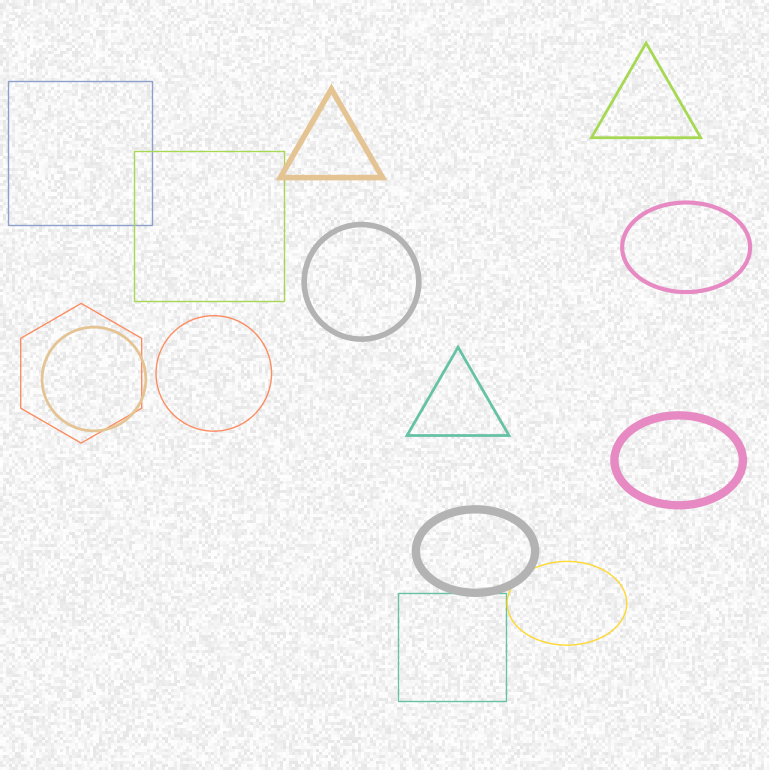[{"shape": "triangle", "thickness": 1, "radius": 0.38, "center": [0.595, 0.473]}, {"shape": "square", "thickness": 0.5, "radius": 0.35, "center": [0.587, 0.16]}, {"shape": "circle", "thickness": 0.5, "radius": 0.37, "center": [0.278, 0.515]}, {"shape": "hexagon", "thickness": 0.5, "radius": 0.45, "center": [0.105, 0.515]}, {"shape": "square", "thickness": 0.5, "radius": 0.47, "center": [0.104, 0.802]}, {"shape": "oval", "thickness": 3, "radius": 0.42, "center": [0.881, 0.402]}, {"shape": "oval", "thickness": 1.5, "radius": 0.42, "center": [0.891, 0.679]}, {"shape": "square", "thickness": 0.5, "radius": 0.49, "center": [0.271, 0.706]}, {"shape": "triangle", "thickness": 1, "radius": 0.41, "center": [0.839, 0.862]}, {"shape": "oval", "thickness": 0.5, "radius": 0.39, "center": [0.736, 0.217]}, {"shape": "circle", "thickness": 1, "radius": 0.34, "center": [0.122, 0.508]}, {"shape": "triangle", "thickness": 2, "radius": 0.38, "center": [0.43, 0.808]}, {"shape": "circle", "thickness": 2, "radius": 0.37, "center": [0.469, 0.634]}, {"shape": "oval", "thickness": 3, "radius": 0.39, "center": [0.618, 0.284]}]